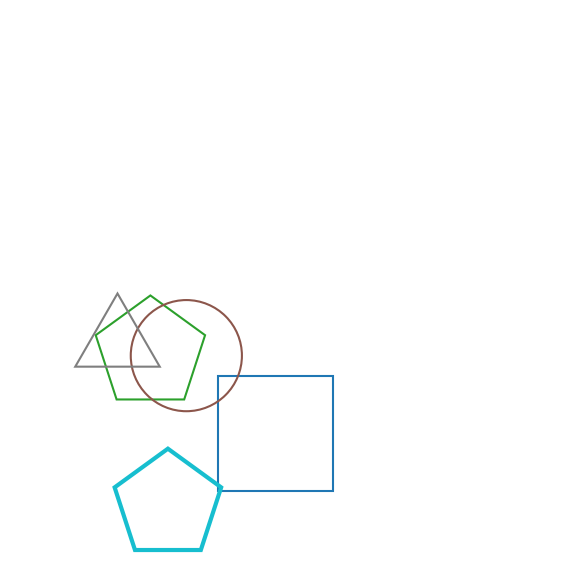[{"shape": "square", "thickness": 1, "radius": 0.5, "center": [0.478, 0.249]}, {"shape": "pentagon", "thickness": 1, "radius": 0.5, "center": [0.26, 0.388]}, {"shape": "circle", "thickness": 1, "radius": 0.48, "center": [0.323, 0.383]}, {"shape": "triangle", "thickness": 1, "radius": 0.42, "center": [0.203, 0.406]}, {"shape": "pentagon", "thickness": 2, "radius": 0.48, "center": [0.291, 0.125]}]